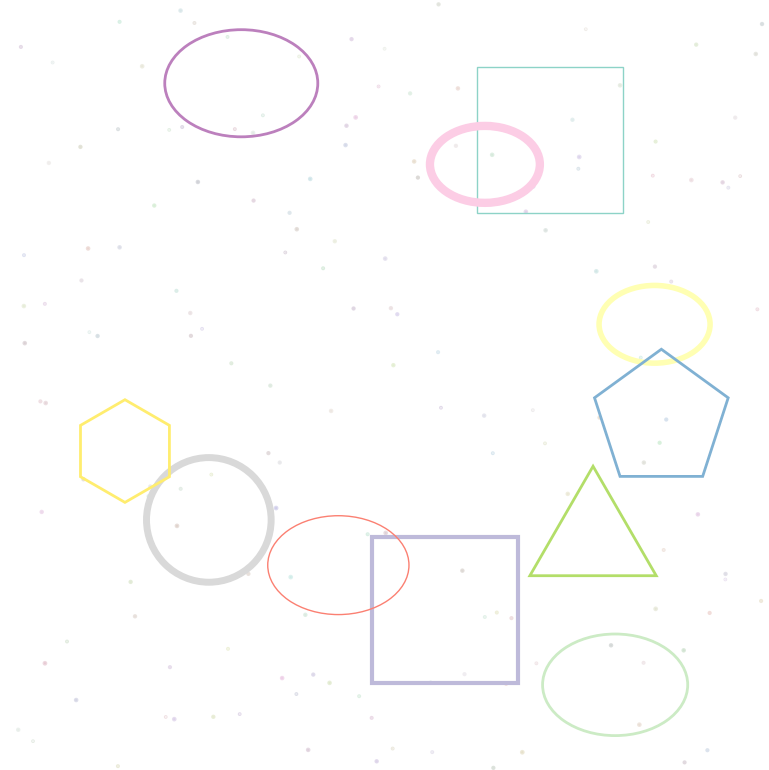[{"shape": "square", "thickness": 0.5, "radius": 0.47, "center": [0.714, 0.818]}, {"shape": "oval", "thickness": 2, "radius": 0.36, "center": [0.85, 0.579]}, {"shape": "square", "thickness": 1.5, "radius": 0.47, "center": [0.577, 0.207]}, {"shape": "oval", "thickness": 0.5, "radius": 0.46, "center": [0.439, 0.266]}, {"shape": "pentagon", "thickness": 1, "radius": 0.46, "center": [0.859, 0.455]}, {"shape": "triangle", "thickness": 1, "radius": 0.47, "center": [0.77, 0.3]}, {"shape": "oval", "thickness": 3, "radius": 0.36, "center": [0.63, 0.787]}, {"shape": "circle", "thickness": 2.5, "radius": 0.4, "center": [0.271, 0.325]}, {"shape": "oval", "thickness": 1, "radius": 0.5, "center": [0.313, 0.892]}, {"shape": "oval", "thickness": 1, "radius": 0.47, "center": [0.799, 0.111]}, {"shape": "hexagon", "thickness": 1, "radius": 0.33, "center": [0.162, 0.414]}]